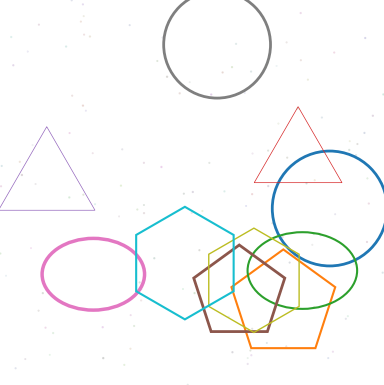[{"shape": "circle", "thickness": 2, "radius": 0.75, "center": [0.856, 0.458]}, {"shape": "pentagon", "thickness": 1.5, "radius": 0.71, "center": [0.736, 0.21]}, {"shape": "oval", "thickness": 1.5, "radius": 0.71, "center": [0.785, 0.297]}, {"shape": "triangle", "thickness": 0.5, "radius": 0.66, "center": [0.774, 0.591]}, {"shape": "triangle", "thickness": 0.5, "radius": 0.72, "center": [0.121, 0.526]}, {"shape": "pentagon", "thickness": 2, "radius": 0.62, "center": [0.621, 0.239]}, {"shape": "oval", "thickness": 2.5, "radius": 0.67, "center": [0.242, 0.288]}, {"shape": "circle", "thickness": 2, "radius": 0.69, "center": [0.564, 0.884]}, {"shape": "hexagon", "thickness": 1, "radius": 0.68, "center": [0.66, 0.272]}, {"shape": "hexagon", "thickness": 1.5, "radius": 0.73, "center": [0.48, 0.317]}]